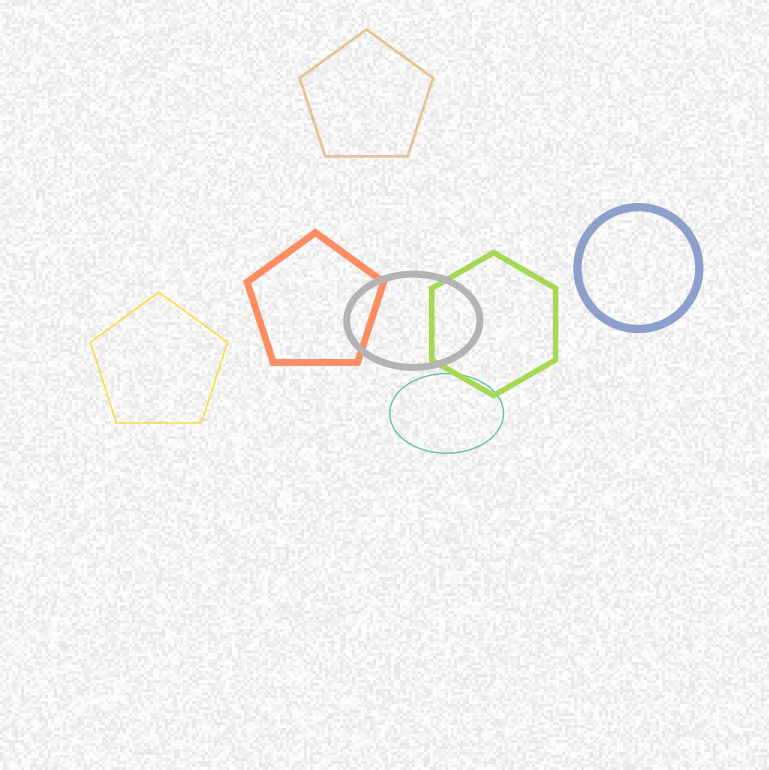[{"shape": "oval", "thickness": 0.5, "radius": 0.37, "center": [0.58, 0.463]}, {"shape": "pentagon", "thickness": 2.5, "radius": 0.47, "center": [0.41, 0.605]}, {"shape": "circle", "thickness": 3, "radius": 0.4, "center": [0.829, 0.652]}, {"shape": "hexagon", "thickness": 2, "radius": 0.46, "center": [0.641, 0.579]}, {"shape": "pentagon", "thickness": 0.5, "radius": 0.47, "center": [0.206, 0.527]}, {"shape": "pentagon", "thickness": 1, "radius": 0.46, "center": [0.476, 0.871]}, {"shape": "oval", "thickness": 2.5, "radius": 0.43, "center": [0.537, 0.583]}]